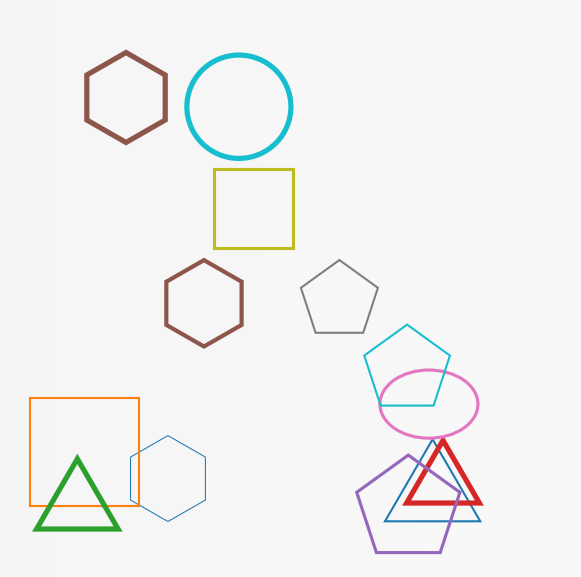[{"shape": "triangle", "thickness": 1, "radius": 0.47, "center": [0.744, 0.144]}, {"shape": "hexagon", "thickness": 0.5, "radius": 0.37, "center": [0.289, 0.17]}, {"shape": "square", "thickness": 1, "radius": 0.47, "center": [0.145, 0.217]}, {"shape": "triangle", "thickness": 2.5, "radius": 0.4, "center": [0.133, 0.124]}, {"shape": "triangle", "thickness": 2.5, "radius": 0.36, "center": [0.762, 0.164]}, {"shape": "pentagon", "thickness": 1.5, "radius": 0.47, "center": [0.702, 0.118]}, {"shape": "hexagon", "thickness": 2.5, "radius": 0.39, "center": [0.217, 0.83]}, {"shape": "hexagon", "thickness": 2, "radius": 0.37, "center": [0.351, 0.474]}, {"shape": "oval", "thickness": 1.5, "radius": 0.42, "center": [0.738, 0.299]}, {"shape": "pentagon", "thickness": 1, "radius": 0.35, "center": [0.584, 0.479]}, {"shape": "square", "thickness": 1.5, "radius": 0.34, "center": [0.436, 0.637]}, {"shape": "pentagon", "thickness": 1, "radius": 0.39, "center": [0.7, 0.36]}, {"shape": "circle", "thickness": 2.5, "radius": 0.45, "center": [0.411, 0.814]}]